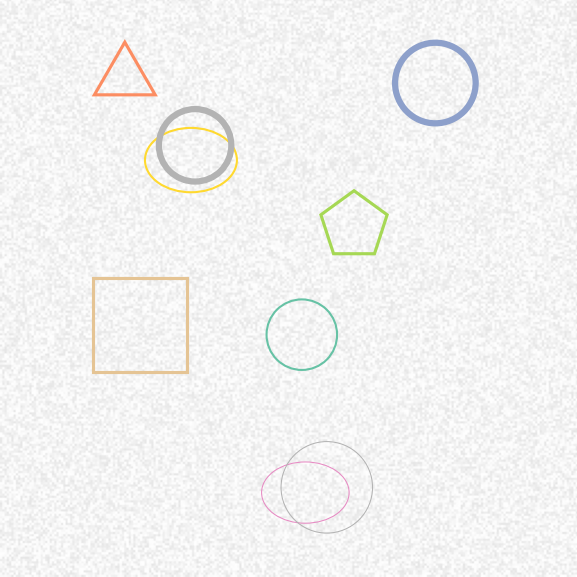[{"shape": "circle", "thickness": 1, "radius": 0.31, "center": [0.523, 0.42]}, {"shape": "triangle", "thickness": 1.5, "radius": 0.3, "center": [0.216, 0.865]}, {"shape": "circle", "thickness": 3, "radius": 0.35, "center": [0.754, 0.855]}, {"shape": "oval", "thickness": 0.5, "radius": 0.38, "center": [0.529, 0.146]}, {"shape": "pentagon", "thickness": 1.5, "radius": 0.3, "center": [0.613, 0.609]}, {"shape": "oval", "thickness": 1, "radius": 0.4, "center": [0.331, 0.722]}, {"shape": "square", "thickness": 1.5, "radius": 0.41, "center": [0.242, 0.437]}, {"shape": "circle", "thickness": 0.5, "radius": 0.4, "center": [0.566, 0.155]}, {"shape": "circle", "thickness": 3, "radius": 0.31, "center": [0.338, 0.748]}]